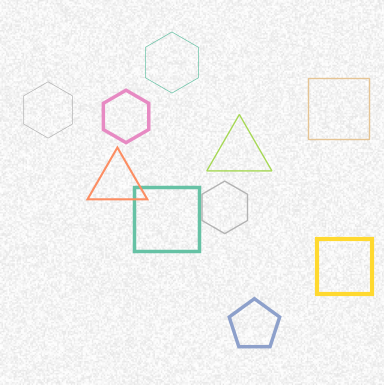[{"shape": "square", "thickness": 2.5, "radius": 0.42, "center": [0.433, 0.431]}, {"shape": "hexagon", "thickness": 0.5, "radius": 0.4, "center": [0.447, 0.838]}, {"shape": "triangle", "thickness": 1.5, "radius": 0.45, "center": [0.305, 0.527]}, {"shape": "pentagon", "thickness": 2.5, "radius": 0.34, "center": [0.661, 0.155]}, {"shape": "hexagon", "thickness": 2.5, "radius": 0.34, "center": [0.327, 0.698]}, {"shape": "triangle", "thickness": 1, "radius": 0.49, "center": [0.622, 0.605]}, {"shape": "square", "thickness": 3, "radius": 0.36, "center": [0.894, 0.308]}, {"shape": "square", "thickness": 1, "radius": 0.4, "center": [0.88, 0.719]}, {"shape": "hexagon", "thickness": 1, "radius": 0.34, "center": [0.584, 0.461]}, {"shape": "hexagon", "thickness": 0.5, "radius": 0.37, "center": [0.125, 0.714]}]